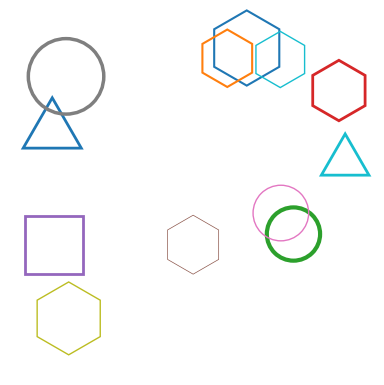[{"shape": "hexagon", "thickness": 1.5, "radius": 0.49, "center": [0.641, 0.875]}, {"shape": "triangle", "thickness": 2, "radius": 0.44, "center": [0.136, 0.659]}, {"shape": "hexagon", "thickness": 1.5, "radius": 0.37, "center": [0.59, 0.849]}, {"shape": "circle", "thickness": 3, "radius": 0.35, "center": [0.762, 0.392]}, {"shape": "hexagon", "thickness": 2, "radius": 0.39, "center": [0.88, 0.765]}, {"shape": "square", "thickness": 2, "radius": 0.38, "center": [0.14, 0.363]}, {"shape": "hexagon", "thickness": 0.5, "radius": 0.38, "center": [0.502, 0.364]}, {"shape": "circle", "thickness": 1, "radius": 0.36, "center": [0.73, 0.447]}, {"shape": "circle", "thickness": 2.5, "radius": 0.49, "center": [0.172, 0.802]}, {"shape": "hexagon", "thickness": 1, "radius": 0.47, "center": [0.178, 0.173]}, {"shape": "hexagon", "thickness": 1, "radius": 0.36, "center": [0.728, 0.846]}, {"shape": "triangle", "thickness": 2, "radius": 0.36, "center": [0.897, 0.581]}]